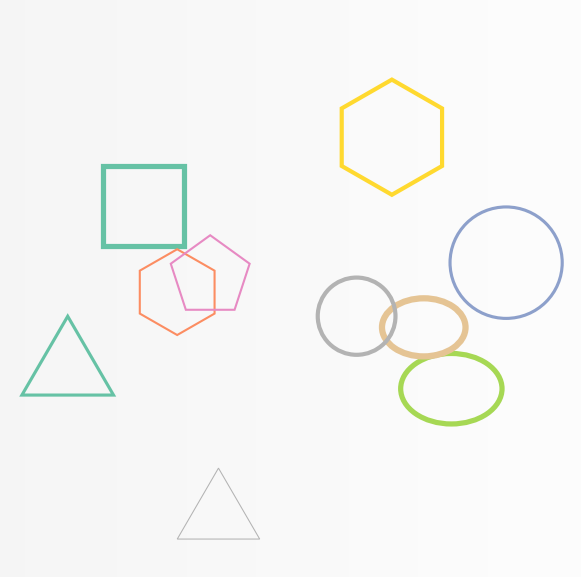[{"shape": "triangle", "thickness": 1.5, "radius": 0.45, "center": [0.116, 0.361]}, {"shape": "square", "thickness": 2.5, "radius": 0.35, "center": [0.247, 0.642]}, {"shape": "hexagon", "thickness": 1, "radius": 0.37, "center": [0.305, 0.493]}, {"shape": "circle", "thickness": 1.5, "radius": 0.48, "center": [0.871, 0.544]}, {"shape": "pentagon", "thickness": 1, "radius": 0.36, "center": [0.362, 0.52]}, {"shape": "oval", "thickness": 2.5, "radius": 0.44, "center": [0.777, 0.326]}, {"shape": "hexagon", "thickness": 2, "radius": 0.5, "center": [0.674, 0.762]}, {"shape": "oval", "thickness": 3, "radius": 0.36, "center": [0.729, 0.432]}, {"shape": "triangle", "thickness": 0.5, "radius": 0.41, "center": [0.376, 0.107]}, {"shape": "circle", "thickness": 2, "radius": 0.33, "center": [0.614, 0.452]}]